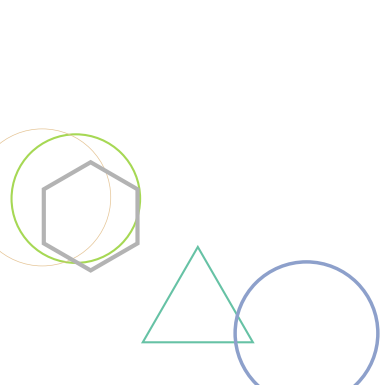[{"shape": "triangle", "thickness": 1.5, "radius": 0.83, "center": [0.514, 0.193]}, {"shape": "circle", "thickness": 2.5, "radius": 0.93, "center": [0.796, 0.134]}, {"shape": "circle", "thickness": 1.5, "radius": 0.83, "center": [0.197, 0.484]}, {"shape": "circle", "thickness": 0.5, "radius": 0.89, "center": [0.11, 0.487]}, {"shape": "hexagon", "thickness": 3, "radius": 0.7, "center": [0.235, 0.438]}]